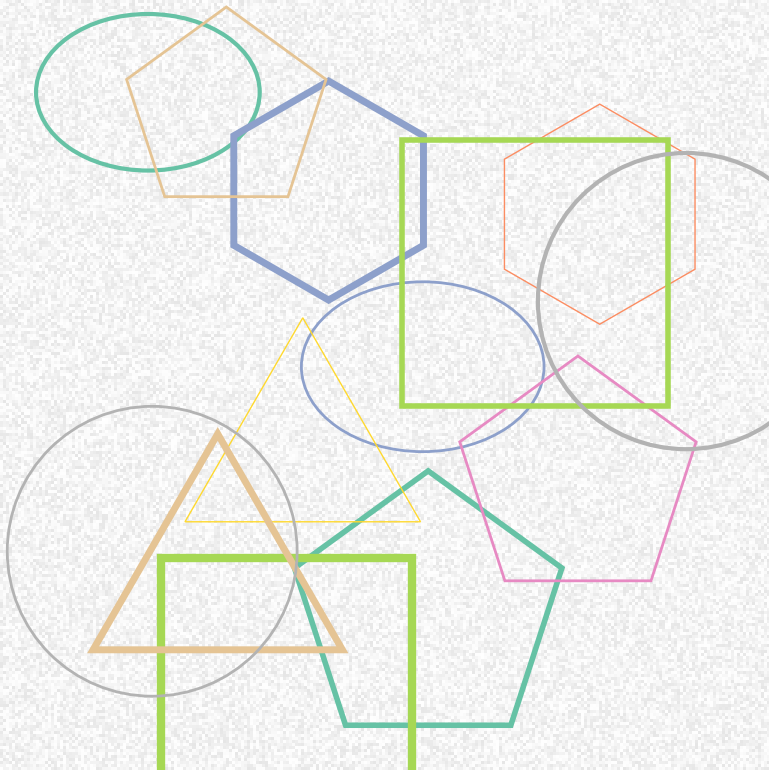[{"shape": "pentagon", "thickness": 2, "radius": 0.91, "center": [0.556, 0.206]}, {"shape": "oval", "thickness": 1.5, "radius": 0.73, "center": [0.192, 0.88]}, {"shape": "hexagon", "thickness": 0.5, "radius": 0.71, "center": [0.779, 0.722]}, {"shape": "oval", "thickness": 1, "radius": 0.79, "center": [0.549, 0.524]}, {"shape": "hexagon", "thickness": 2.5, "radius": 0.71, "center": [0.427, 0.753]}, {"shape": "pentagon", "thickness": 1, "radius": 0.81, "center": [0.751, 0.376]}, {"shape": "square", "thickness": 2, "radius": 0.86, "center": [0.695, 0.646]}, {"shape": "square", "thickness": 3, "radius": 0.81, "center": [0.372, 0.113]}, {"shape": "triangle", "thickness": 0.5, "radius": 0.88, "center": [0.393, 0.411]}, {"shape": "pentagon", "thickness": 1, "radius": 0.68, "center": [0.294, 0.855]}, {"shape": "triangle", "thickness": 2.5, "radius": 0.93, "center": [0.283, 0.25]}, {"shape": "circle", "thickness": 1.5, "radius": 0.96, "center": [0.891, 0.609]}, {"shape": "circle", "thickness": 1, "radius": 0.94, "center": [0.198, 0.284]}]